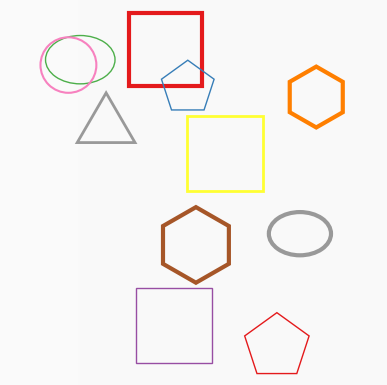[{"shape": "square", "thickness": 3, "radius": 0.47, "center": [0.428, 0.871]}, {"shape": "pentagon", "thickness": 1, "radius": 0.44, "center": [0.715, 0.1]}, {"shape": "pentagon", "thickness": 1, "radius": 0.36, "center": [0.485, 0.772]}, {"shape": "oval", "thickness": 1, "radius": 0.45, "center": [0.207, 0.845]}, {"shape": "square", "thickness": 1, "radius": 0.49, "center": [0.448, 0.155]}, {"shape": "hexagon", "thickness": 3, "radius": 0.4, "center": [0.816, 0.748]}, {"shape": "square", "thickness": 2, "radius": 0.49, "center": [0.581, 0.602]}, {"shape": "hexagon", "thickness": 3, "radius": 0.49, "center": [0.506, 0.364]}, {"shape": "circle", "thickness": 1.5, "radius": 0.36, "center": [0.177, 0.831]}, {"shape": "triangle", "thickness": 2, "radius": 0.43, "center": [0.274, 0.673]}, {"shape": "oval", "thickness": 3, "radius": 0.4, "center": [0.774, 0.393]}]